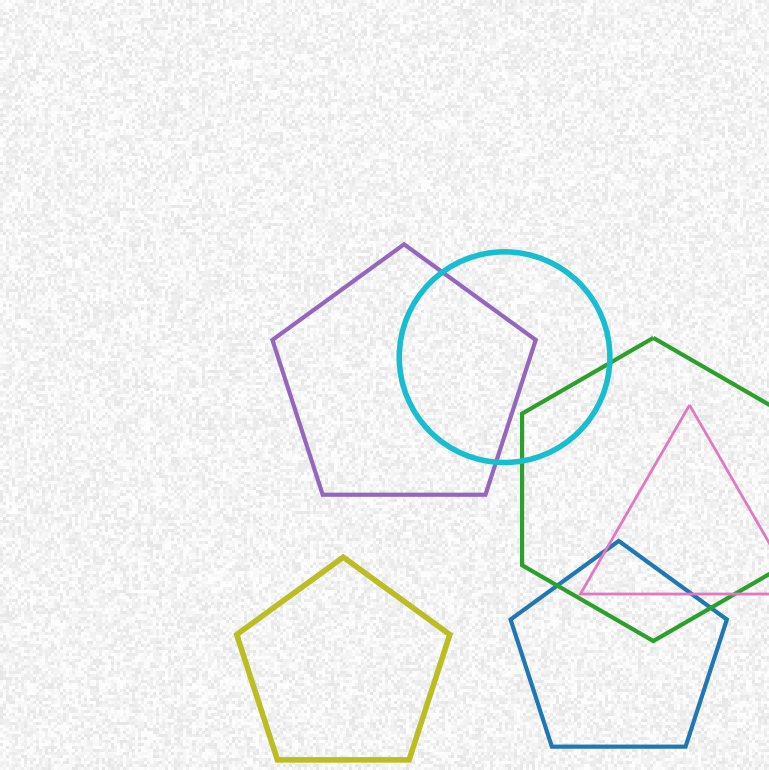[{"shape": "pentagon", "thickness": 1.5, "radius": 0.74, "center": [0.804, 0.15]}, {"shape": "hexagon", "thickness": 1.5, "radius": 0.98, "center": [0.849, 0.364]}, {"shape": "pentagon", "thickness": 1.5, "radius": 0.9, "center": [0.525, 0.503]}, {"shape": "triangle", "thickness": 1, "radius": 0.82, "center": [0.896, 0.31]}, {"shape": "pentagon", "thickness": 2, "radius": 0.73, "center": [0.446, 0.131]}, {"shape": "circle", "thickness": 2, "radius": 0.68, "center": [0.655, 0.536]}]